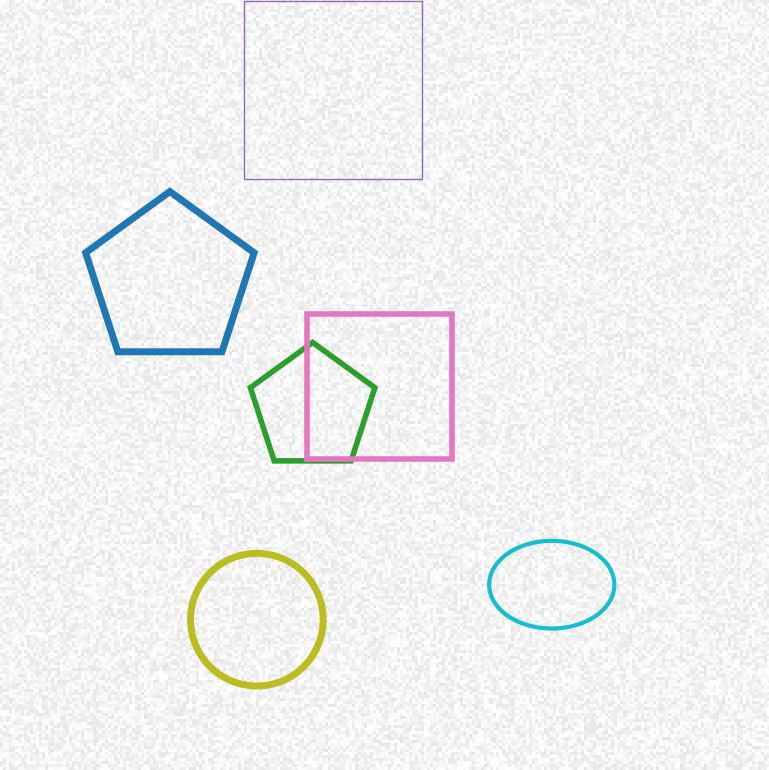[{"shape": "pentagon", "thickness": 2.5, "radius": 0.58, "center": [0.221, 0.636]}, {"shape": "pentagon", "thickness": 2, "radius": 0.42, "center": [0.406, 0.47]}, {"shape": "square", "thickness": 0.5, "radius": 0.58, "center": [0.433, 0.883]}, {"shape": "square", "thickness": 2, "radius": 0.47, "center": [0.493, 0.498]}, {"shape": "circle", "thickness": 2.5, "radius": 0.43, "center": [0.334, 0.195]}, {"shape": "oval", "thickness": 1.5, "radius": 0.41, "center": [0.717, 0.241]}]